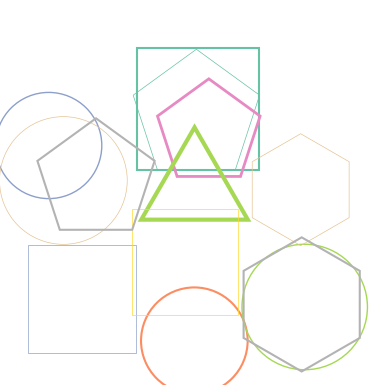[{"shape": "square", "thickness": 1.5, "radius": 0.79, "center": [0.515, 0.717]}, {"shape": "pentagon", "thickness": 0.5, "radius": 0.86, "center": [0.51, 0.699]}, {"shape": "circle", "thickness": 1.5, "radius": 0.69, "center": [0.505, 0.115]}, {"shape": "circle", "thickness": 1, "radius": 0.69, "center": [0.126, 0.622]}, {"shape": "square", "thickness": 0.5, "radius": 0.7, "center": [0.213, 0.224]}, {"shape": "pentagon", "thickness": 2, "radius": 0.7, "center": [0.542, 0.655]}, {"shape": "circle", "thickness": 1, "radius": 0.81, "center": [0.791, 0.203]}, {"shape": "triangle", "thickness": 3, "radius": 0.8, "center": [0.505, 0.509]}, {"shape": "square", "thickness": 0.5, "radius": 0.69, "center": [0.481, 0.32]}, {"shape": "circle", "thickness": 0.5, "radius": 0.83, "center": [0.165, 0.531]}, {"shape": "hexagon", "thickness": 0.5, "radius": 0.73, "center": [0.781, 0.507]}, {"shape": "pentagon", "thickness": 1.5, "radius": 0.8, "center": [0.249, 0.533]}, {"shape": "hexagon", "thickness": 1.5, "radius": 0.87, "center": [0.784, 0.209]}]